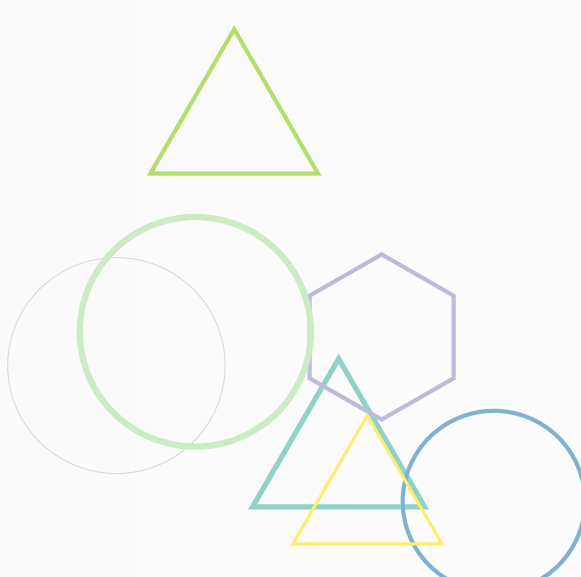[{"shape": "triangle", "thickness": 2.5, "radius": 0.85, "center": [0.583, 0.207]}, {"shape": "hexagon", "thickness": 2, "radius": 0.72, "center": [0.657, 0.416]}, {"shape": "circle", "thickness": 2, "radius": 0.78, "center": [0.85, 0.131]}, {"shape": "triangle", "thickness": 2, "radius": 0.83, "center": [0.403, 0.782]}, {"shape": "circle", "thickness": 0.5, "radius": 0.94, "center": [0.2, 0.366]}, {"shape": "circle", "thickness": 3, "radius": 0.99, "center": [0.336, 0.425]}, {"shape": "triangle", "thickness": 1.5, "radius": 0.74, "center": [0.632, 0.131]}]